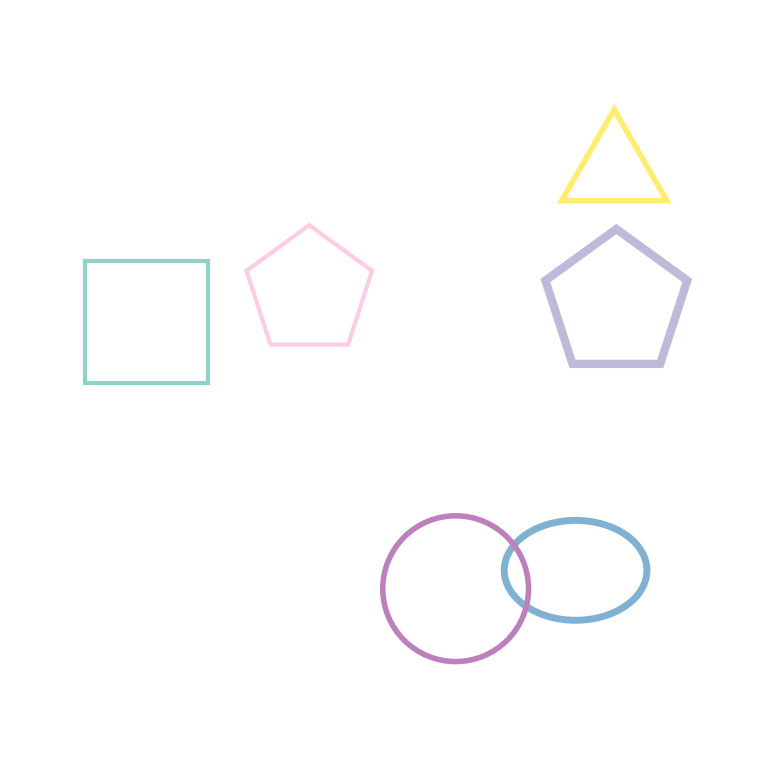[{"shape": "square", "thickness": 1.5, "radius": 0.4, "center": [0.19, 0.582]}, {"shape": "pentagon", "thickness": 3, "radius": 0.48, "center": [0.8, 0.606]}, {"shape": "oval", "thickness": 2.5, "radius": 0.46, "center": [0.748, 0.259]}, {"shape": "pentagon", "thickness": 1.5, "radius": 0.43, "center": [0.402, 0.622]}, {"shape": "circle", "thickness": 2, "radius": 0.47, "center": [0.592, 0.235]}, {"shape": "triangle", "thickness": 2, "radius": 0.39, "center": [0.798, 0.779]}]